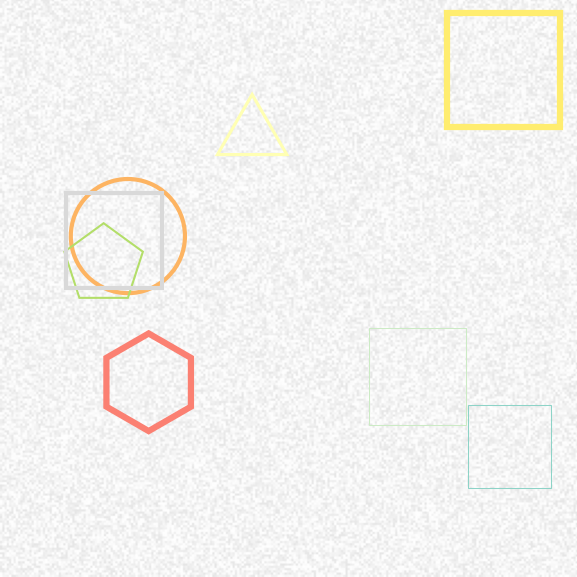[{"shape": "square", "thickness": 0.5, "radius": 0.36, "center": [0.882, 0.227]}, {"shape": "triangle", "thickness": 1.5, "radius": 0.35, "center": [0.437, 0.766]}, {"shape": "hexagon", "thickness": 3, "radius": 0.42, "center": [0.257, 0.337]}, {"shape": "circle", "thickness": 2, "radius": 0.49, "center": [0.221, 0.59]}, {"shape": "pentagon", "thickness": 1, "radius": 0.36, "center": [0.179, 0.541]}, {"shape": "square", "thickness": 2, "radius": 0.41, "center": [0.197, 0.583]}, {"shape": "square", "thickness": 0.5, "radius": 0.42, "center": [0.723, 0.346]}, {"shape": "square", "thickness": 3, "radius": 0.49, "center": [0.872, 0.878]}]